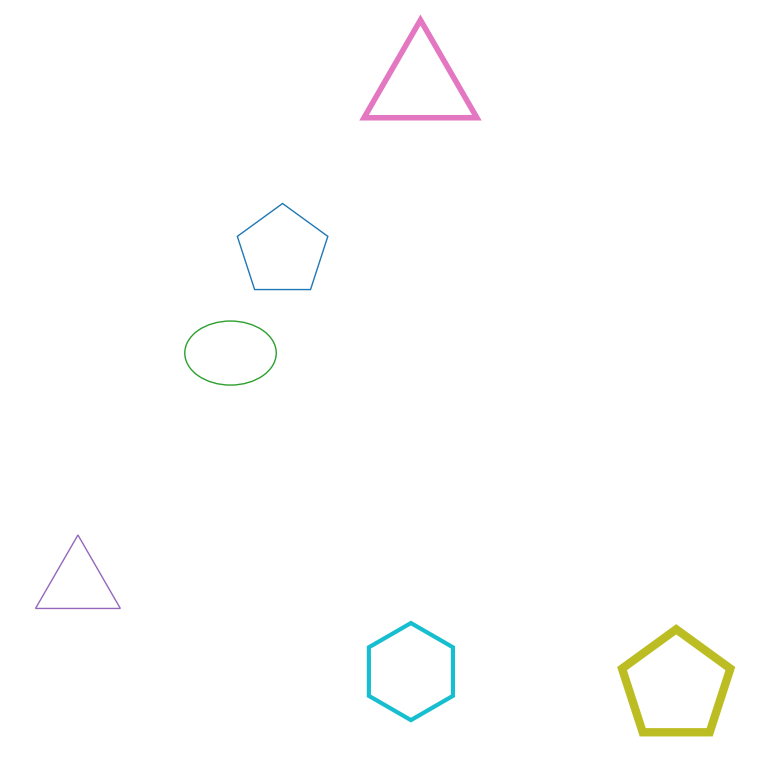[{"shape": "pentagon", "thickness": 0.5, "radius": 0.31, "center": [0.367, 0.674]}, {"shape": "oval", "thickness": 0.5, "radius": 0.3, "center": [0.299, 0.541]}, {"shape": "triangle", "thickness": 0.5, "radius": 0.32, "center": [0.101, 0.242]}, {"shape": "triangle", "thickness": 2, "radius": 0.42, "center": [0.546, 0.889]}, {"shape": "pentagon", "thickness": 3, "radius": 0.37, "center": [0.878, 0.109]}, {"shape": "hexagon", "thickness": 1.5, "radius": 0.32, "center": [0.534, 0.128]}]